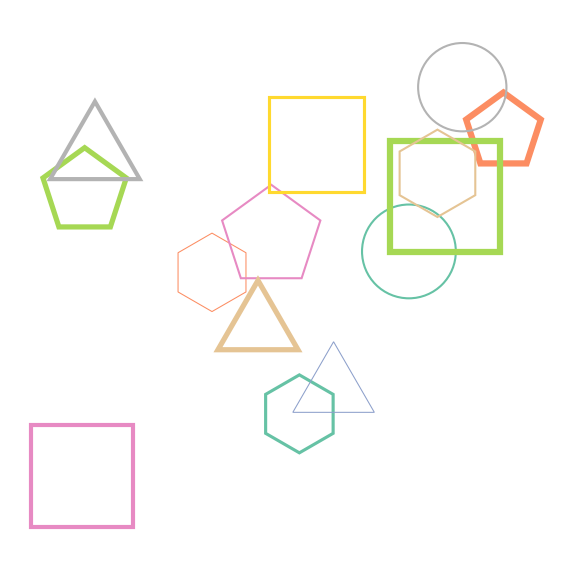[{"shape": "hexagon", "thickness": 1.5, "radius": 0.34, "center": [0.518, 0.283]}, {"shape": "circle", "thickness": 1, "radius": 0.41, "center": [0.708, 0.564]}, {"shape": "pentagon", "thickness": 3, "radius": 0.34, "center": [0.872, 0.771]}, {"shape": "hexagon", "thickness": 0.5, "radius": 0.34, "center": [0.367, 0.528]}, {"shape": "triangle", "thickness": 0.5, "radius": 0.41, "center": [0.578, 0.326]}, {"shape": "pentagon", "thickness": 1, "radius": 0.45, "center": [0.47, 0.59]}, {"shape": "square", "thickness": 2, "radius": 0.44, "center": [0.143, 0.175]}, {"shape": "pentagon", "thickness": 2.5, "radius": 0.38, "center": [0.147, 0.668]}, {"shape": "square", "thickness": 3, "radius": 0.48, "center": [0.771, 0.659]}, {"shape": "square", "thickness": 1.5, "radius": 0.41, "center": [0.548, 0.749]}, {"shape": "hexagon", "thickness": 1, "radius": 0.38, "center": [0.757, 0.699]}, {"shape": "triangle", "thickness": 2.5, "radius": 0.4, "center": [0.447, 0.434]}, {"shape": "triangle", "thickness": 2, "radius": 0.45, "center": [0.164, 0.734]}, {"shape": "circle", "thickness": 1, "radius": 0.38, "center": [0.8, 0.848]}]